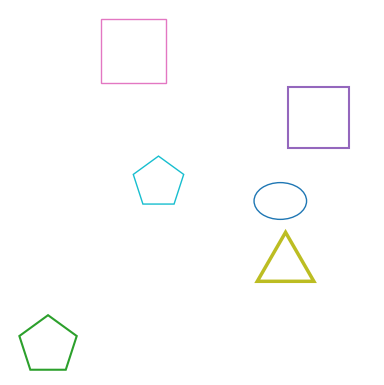[{"shape": "oval", "thickness": 1, "radius": 0.34, "center": [0.728, 0.478]}, {"shape": "pentagon", "thickness": 1.5, "radius": 0.39, "center": [0.125, 0.103]}, {"shape": "square", "thickness": 1.5, "radius": 0.4, "center": [0.827, 0.694]}, {"shape": "square", "thickness": 1, "radius": 0.42, "center": [0.346, 0.867]}, {"shape": "triangle", "thickness": 2.5, "radius": 0.42, "center": [0.742, 0.312]}, {"shape": "pentagon", "thickness": 1, "radius": 0.34, "center": [0.412, 0.526]}]